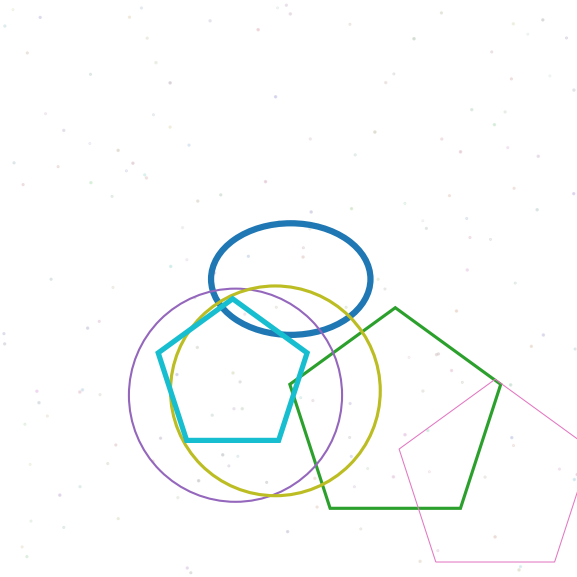[{"shape": "oval", "thickness": 3, "radius": 0.69, "center": [0.503, 0.516]}, {"shape": "pentagon", "thickness": 1.5, "radius": 0.96, "center": [0.684, 0.274]}, {"shape": "circle", "thickness": 1, "radius": 0.92, "center": [0.408, 0.315]}, {"shape": "pentagon", "thickness": 0.5, "radius": 0.87, "center": [0.857, 0.168]}, {"shape": "circle", "thickness": 1.5, "radius": 0.91, "center": [0.477, 0.322]}, {"shape": "pentagon", "thickness": 2.5, "radius": 0.68, "center": [0.403, 0.346]}]